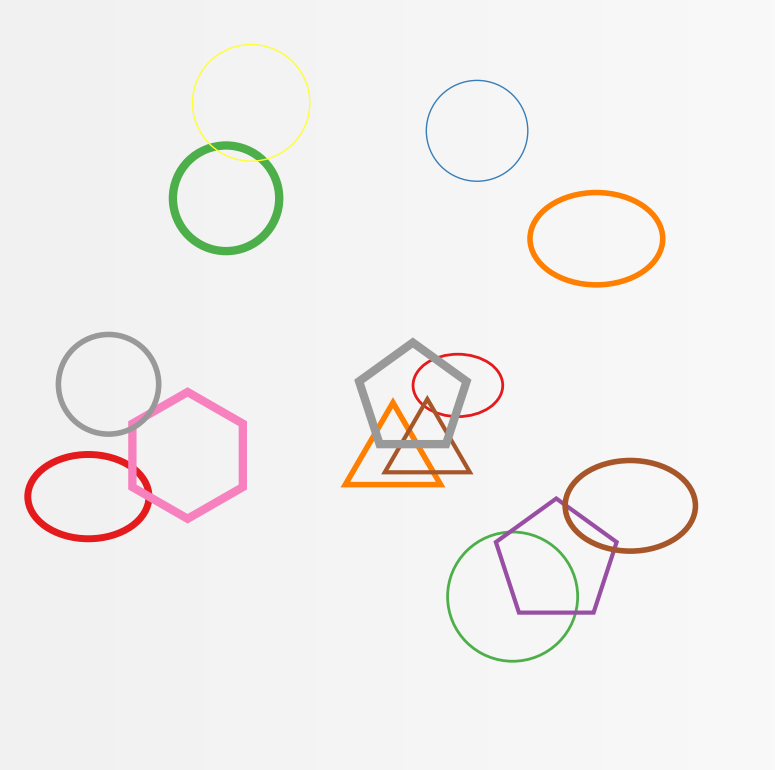[{"shape": "oval", "thickness": 2.5, "radius": 0.39, "center": [0.114, 0.355]}, {"shape": "oval", "thickness": 1, "radius": 0.29, "center": [0.591, 0.499]}, {"shape": "circle", "thickness": 0.5, "radius": 0.33, "center": [0.616, 0.83]}, {"shape": "circle", "thickness": 1, "radius": 0.42, "center": [0.661, 0.225]}, {"shape": "circle", "thickness": 3, "radius": 0.34, "center": [0.292, 0.742]}, {"shape": "pentagon", "thickness": 1.5, "radius": 0.41, "center": [0.718, 0.271]}, {"shape": "oval", "thickness": 2, "radius": 0.43, "center": [0.77, 0.69]}, {"shape": "triangle", "thickness": 2, "radius": 0.35, "center": [0.507, 0.406]}, {"shape": "circle", "thickness": 0.5, "radius": 0.38, "center": [0.324, 0.866]}, {"shape": "triangle", "thickness": 1.5, "radius": 0.32, "center": [0.551, 0.418]}, {"shape": "oval", "thickness": 2, "radius": 0.42, "center": [0.813, 0.343]}, {"shape": "hexagon", "thickness": 3, "radius": 0.41, "center": [0.242, 0.409]}, {"shape": "circle", "thickness": 2, "radius": 0.32, "center": [0.14, 0.501]}, {"shape": "pentagon", "thickness": 3, "radius": 0.36, "center": [0.533, 0.482]}]